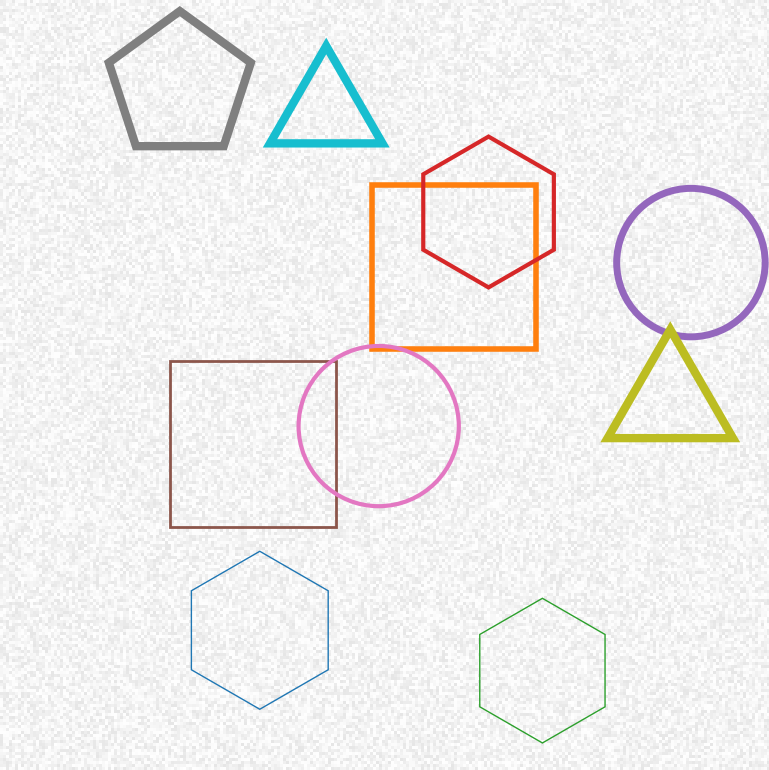[{"shape": "hexagon", "thickness": 0.5, "radius": 0.51, "center": [0.337, 0.181]}, {"shape": "square", "thickness": 2, "radius": 0.53, "center": [0.589, 0.654]}, {"shape": "hexagon", "thickness": 0.5, "radius": 0.47, "center": [0.704, 0.129]}, {"shape": "hexagon", "thickness": 1.5, "radius": 0.49, "center": [0.634, 0.725]}, {"shape": "circle", "thickness": 2.5, "radius": 0.48, "center": [0.897, 0.659]}, {"shape": "square", "thickness": 1, "radius": 0.54, "center": [0.329, 0.424]}, {"shape": "circle", "thickness": 1.5, "radius": 0.52, "center": [0.492, 0.447]}, {"shape": "pentagon", "thickness": 3, "radius": 0.48, "center": [0.234, 0.889]}, {"shape": "triangle", "thickness": 3, "radius": 0.47, "center": [0.87, 0.478]}, {"shape": "triangle", "thickness": 3, "radius": 0.42, "center": [0.424, 0.856]}]